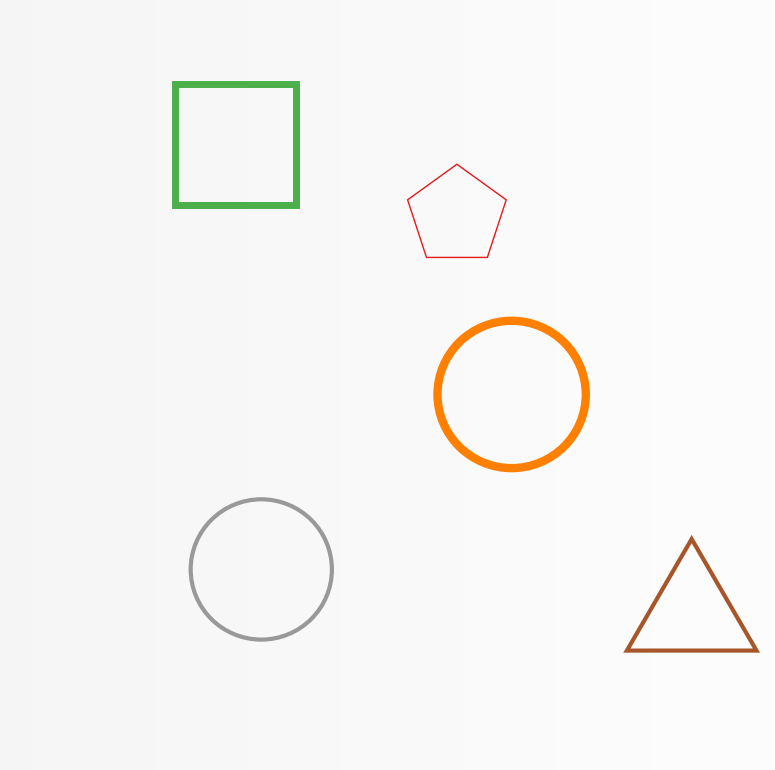[{"shape": "pentagon", "thickness": 0.5, "radius": 0.33, "center": [0.59, 0.72]}, {"shape": "square", "thickness": 2.5, "radius": 0.39, "center": [0.304, 0.812]}, {"shape": "circle", "thickness": 3, "radius": 0.48, "center": [0.66, 0.488]}, {"shape": "triangle", "thickness": 1.5, "radius": 0.48, "center": [0.892, 0.203]}, {"shape": "circle", "thickness": 1.5, "radius": 0.46, "center": [0.337, 0.26]}]